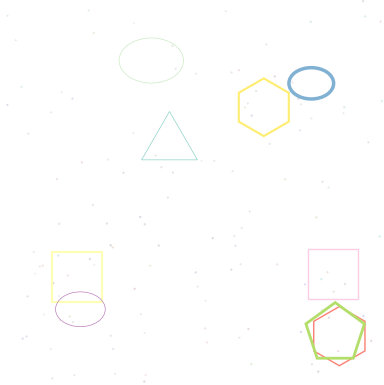[{"shape": "triangle", "thickness": 0.5, "radius": 0.42, "center": [0.44, 0.627]}, {"shape": "square", "thickness": 1.5, "radius": 0.33, "center": [0.2, 0.28]}, {"shape": "hexagon", "thickness": 1, "radius": 0.38, "center": [0.881, 0.127]}, {"shape": "oval", "thickness": 2.5, "radius": 0.29, "center": [0.809, 0.784]}, {"shape": "pentagon", "thickness": 2, "radius": 0.4, "center": [0.871, 0.134]}, {"shape": "square", "thickness": 1, "radius": 0.32, "center": [0.866, 0.289]}, {"shape": "oval", "thickness": 0.5, "radius": 0.32, "center": [0.209, 0.197]}, {"shape": "oval", "thickness": 0.5, "radius": 0.42, "center": [0.393, 0.843]}, {"shape": "hexagon", "thickness": 1.5, "radius": 0.37, "center": [0.685, 0.721]}]